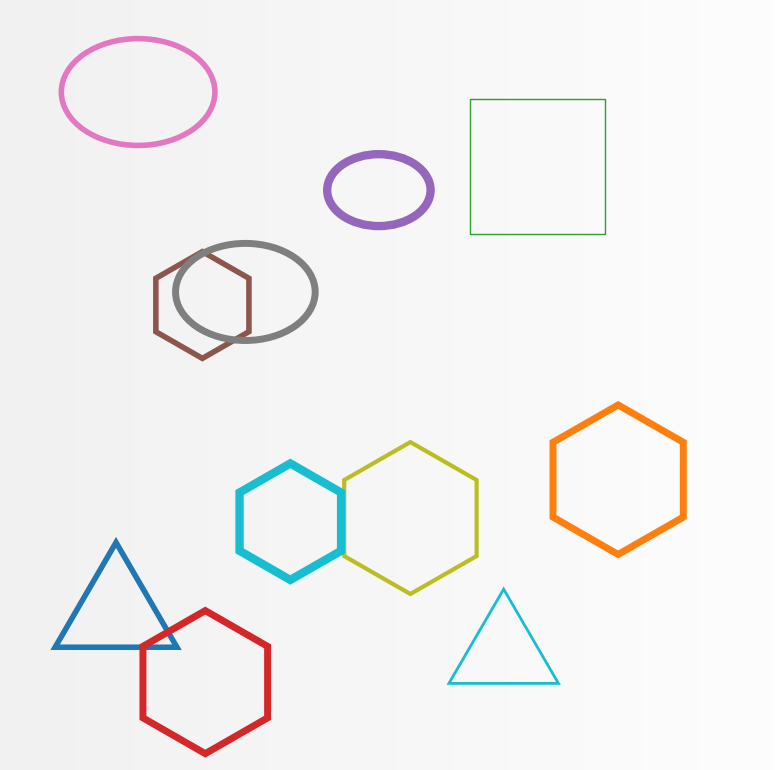[{"shape": "triangle", "thickness": 2, "radius": 0.45, "center": [0.15, 0.205]}, {"shape": "hexagon", "thickness": 2.5, "radius": 0.49, "center": [0.798, 0.377]}, {"shape": "square", "thickness": 0.5, "radius": 0.44, "center": [0.693, 0.784]}, {"shape": "hexagon", "thickness": 2.5, "radius": 0.46, "center": [0.265, 0.114]}, {"shape": "oval", "thickness": 3, "radius": 0.33, "center": [0.489, 0.753]}, {"shape": "hexagon", "thickness": 2, "radius": 0.35, "center": [0.261, 0.604]}, {"shape": "oval", "thickness": 2, "radius": 0.5, "center": [0.178, 0.881]}, {"shape": "oval", "thickness": 2.5, "radius": 0.45, "center": [0.317, 0.621]}, {"shape": "hexagon", "thickness": 1.5, "radius": 0.49, "center": [0.53, 0.327]}, {"shape": "hexagon", "thickness": 3, "radius": 0.38, "center": [0.375, 0.322]}, {"shape": "triangle", "thickness": 1, "radius": 0.41, "center": [0.65, 0.153]}]